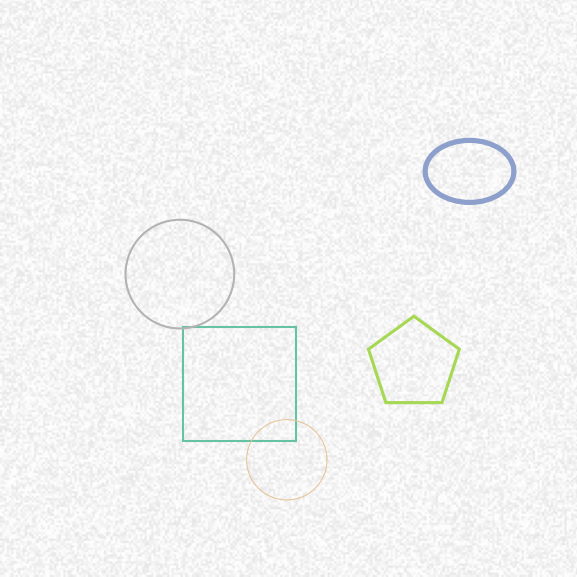[{"shape": "square", "thickness": 1, "radius": 0.49, "center": [0.414, 0.334]}, {"shape": "oval", "thickness": 2.5, "radius": 0.38, "center": [0.813, 0.702]}, {"shape": "pentagon", "thickness": 1.5, "radius": 0.41, "center": [0.717, 0.369]}, {"shape": "circle", "thickness": 0.5, "radius": 0.35, "center": [0.497, 0.203]}, {"shape": "circle", "thickness": 1, "radius": 0.47, "center": [0.311, 0.525]}]